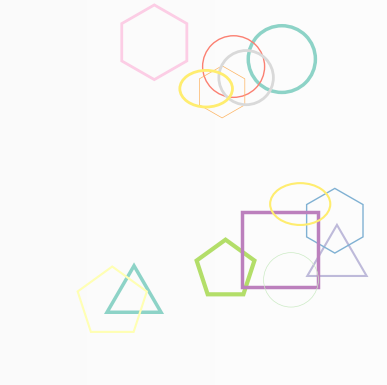[{"shape": "triangle", "thickness": 2.5, "radius": 0.4, "center": [0.346, 0.229]}, {"shape": "circle", "thickness": 2.5, "radius": 0.43, "center": [0.727, 0.847]}, {"shape": "pentagon", "thickness": 1.5, "radius": 0.47, "center": [0.29, 0.214]}, {"shape": "triangle", "thickness": 1.5, "radius": 0.44, "center": [0.87, 0.327]}, {"shape": "circle", "thickness": 1, "radius": 0.4, "center": [0.603, 0.827]}, {"shape": "hexagon", "thickness": 1, "radius": 0.42, "center": [0.864, 0.427]}, {"shape": "hexagon", "thickness": 0.5, "radius": 0.34, "center": [0.573, 0.761]}, {"shape": "pentagon", "thickness": 3, "radius": 0.39, "center": [0.582, 0.299]}, {"shape": "hexagon", "thickness": 2, "radius": 0.48, "center": [0.398, 0.89]}, {"shape": "circle", "thickness": 2, "radius": 0.35, "center": [0.635, 0.798]}, {"shape": "square", "thickness": 2.5, "radius": 0.49, "center": [0.723, 0.351]}, {"shape": "circle", "thickness": 0.5, "radius": 0.35, "center": [0.751, 0.273]}, {"shape": "oval", "thickness": 2, "radius": 0.34, "center": [0.532, 0.77]}, {"shape": "oval", "thickness": 1.5, "radius": 0.39, "center": [0.775, 0.47]}]